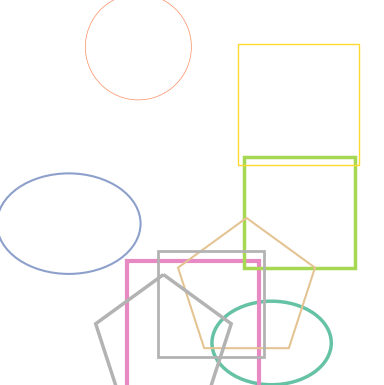[{"shape": "oval", "thickness": 2.5, "radius": 0.77, "center": [0.705, 0.109]}, {"shape": "circle", "thickness": 0.5, "radius": 0.69, "center": [0.359, 0.878]}, {"shape": "oval", "thickness": 1.5, "radius": 0.93, "center": [0.179, 0.419]}, {"shape": "square", "thickness": 3, "radius": 0.86, "center": [0.501, 0.151]}, {"shape": "square", "thickness": 2.5, "radius": 0.72, "center": [0.778, 0.448]}, {"shape": "square", "thickness": 1, "radius": 0.78, "center": [0.775, 0.728]}, {"shape": "pentagon", "thickness": 1.5, "radius": 0.94, "center": [0.64, 0.247]}, {"shape": "square", "thickness": 2, "radius": 0.69, "center": [0.548, 0.21]}, {"shape": "pentagon", "thickness": 2.5, "radius": 0.93, "center": [0.425, 0.102]}]